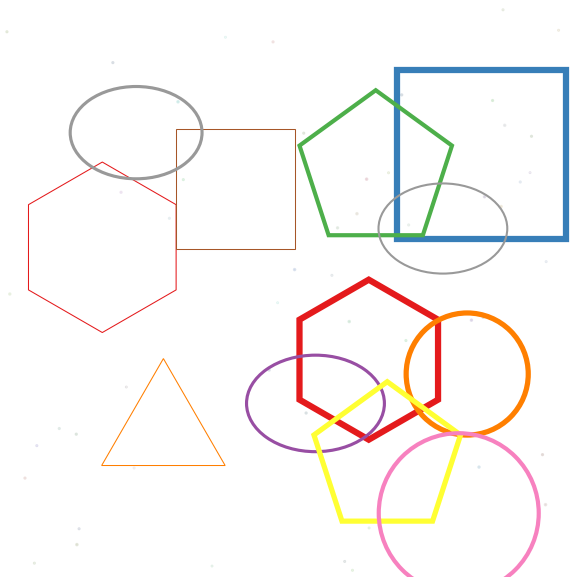[{"shape": "hexagon", "thickness": 0.5, "radius": 0.74, "center": [0.177, 0.571]}, {"shape": "hexagon", "thickness": 3, "radius": 0.69, "center": [0.639, 0.376]}, {"shape": "square", "thickness": 3, "radius": 0.74, "center": [0.834, 0.732]}, {"shape": "pentagon", "thickness": 2, "radius": 0.69, "center": [0.651, 0.704]}, {"shape": "oval", "thickness": 1.5, "radius": 0.6, "center": [0.546, 0.301]}, {"shape": "circle", "thickness": 2.5, "radius": 0.53, "center": [0.809, 0.351]}, {"shape": "triangle", "thickness": 0.5, "radius": 0.62, "center": [0.283, 0.255]}, {"shape": "pentagon", "thickness": 2.5, "radius": 0.67, "center": [0.671, 0.205]}, {"shape": "square", "thickness": 0.5, "radius": 0.52, "center": [0.408, 0.672]}, {"shape": "circle", "thickness": 2, "radius": 0.69, "center": [0.794, 0.11]}, {"shape": "oval", "thickness": 1.5, "radius": 0.57, "center": [0.236, 0.769]}, {"shape": "oval", "thickness": 1, "radius": 0.56, "center": [0.767, 0.603]}]